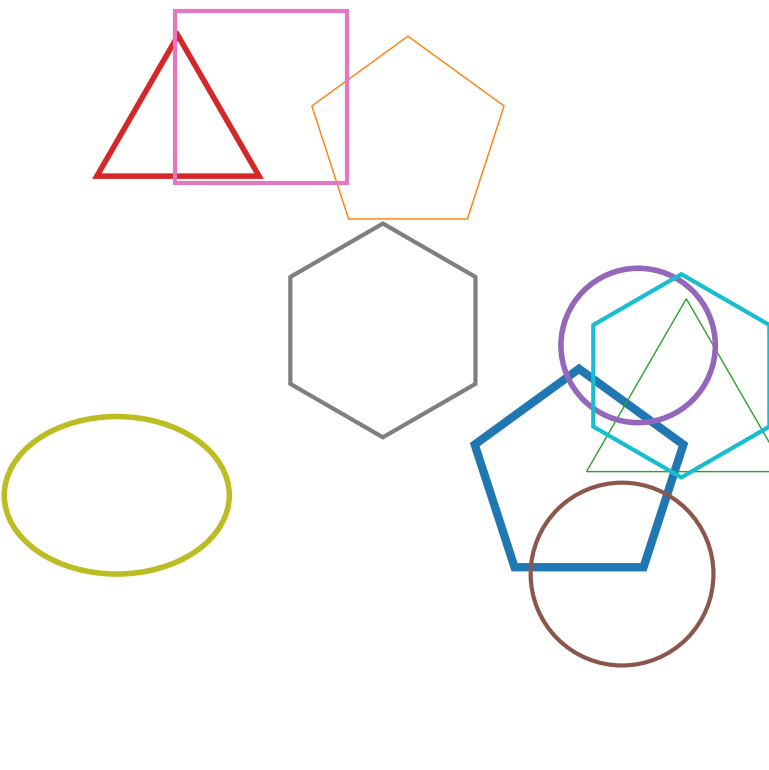[{"shape": "pentagon", "thickness": 3, "radius": 0.71, "center": [0.752, 0.379]}, {"shape": "pentagon", "thickness": 0.5, "radius": 0.66, "center": [0.53, 0.822]}, {"shape": "triangle", "thickness": 0.5, "radius": 0.75, "center": [0.891, 0.462]}, {"shape": "triangle", "thickness": 2, "radius": 0.61, "center": [0.231, 0.832]}, {"shape": "circle", "thickness": 2, "radius": 0.5, "center": [0.829, 0.551]}, {"shape": "circle", "thickness": 1.5, "radius": 0.59, "center": [0.808, 0.254]}, {"shape": "square", "thickness": 1.5, "radius": 0.56, "center": [0.339, 0.875]}, {"shape": "hexagon", "thickness": 1.5, "radius": 0.69, "center": [0.497, 0.571]}, {"shape": "oval", "thickness": 2, "radius": 0.73, "center": [0.152, 0.357]}, {"shape": "hexagon", "thickness": 1.5, "radius": 0.66, "center": [0.885, 0.512]}]